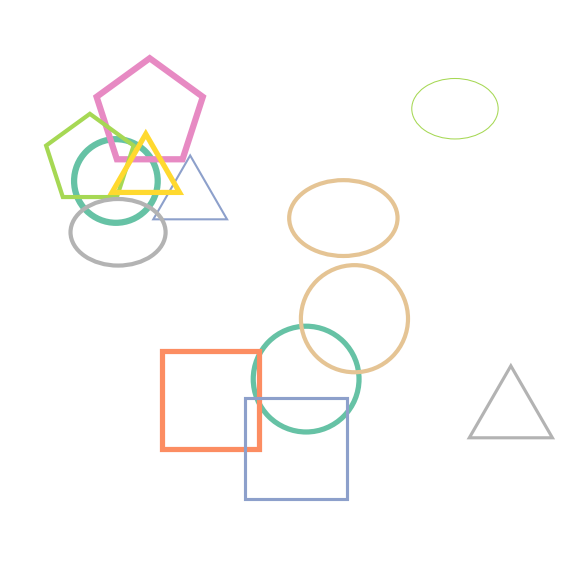[{"shape": "circle", "thickness": 2.5, "radius": 0.46, "center": [0.53, 0.343]}, {"shape": "circle", "thickness": 3, "radius": 0.36, "center": [0.201, 0.686]}, {"shape": "square", "thickness": 2.5, "radius": 0.42, "center": [0.365, 0.307]}, {"shape": "square", "thickness": 1.5, "radius": 0.44, "center": [0.512, 0.222]}, {"shape": "triangle", "thickness": 1, "radius": 0.37, "center": [0.329, 0.656]}, {"shape": "pentagon", "thickness": 3, "radius": 0.48, "center": [0.259, 0.802]}, {"shape": "pentagon", "thickness": 2, "radius": 0.4, "center": [0.156, 0.722]}, {"shape": "oval", "thickness": 0.5, "radius": 0.37, "center": [0.788, 0.811]}, {"shape": "triangle", "thickness": 2.5, "radius": 0.34, "center": [0.252, 0.7]}, {"shape": "oval", "thickness": 2, "radius": 0.47, "center": [0.595, 0.622]}, {"shape": "circle", "thickness": 2, "radius": 0.46, "center": [0.614, 0.447]}, {"shape": "oval", "thickness": 2, "radius": 0.41, "center": [0.204, 0.597]}, {"shape": "triangle", "thickness": 1.5, "radius": 0.42, "center": [0.885, 0.283]}]